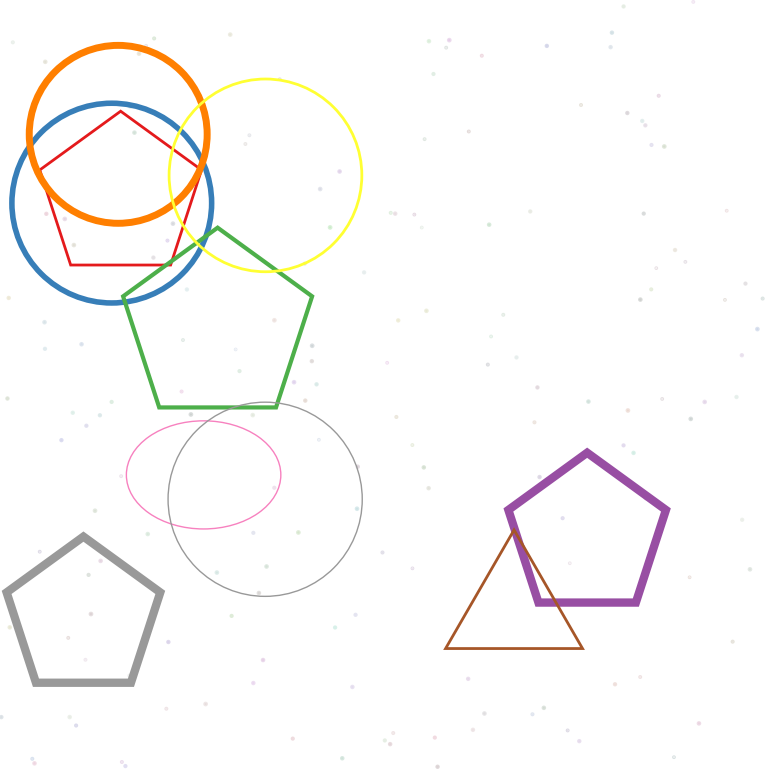[{"shape": "pentagon", "thickness": 1, "radius": 0.55, "center": [0.157, 0.745]}, {"shape": "circle", "thickness": 2, "radius": 0.65, "center": [0.145, 0.736]}, {"shape": "pentagon", "thickness": 1.5, "radius": 0.65, "center": [0.283, 0.575]}, {"shape": "pentagon", "thickness": 3, "radius": 0.54, "center": [0.763, 0.304]}, {"shape": "circle", "thickness": 2.5, "radius": 0.58, "center": [0.154, 0.826]}, {"shape": "circle", "thickness": 1, "radius": 0.63, "center": [0.345, 0.772]}, {"shape": "triangle", "thickness": 1, "radius": 0.51, "center": [0.668, 0.209]}, {"shape": "oval", "thickness": 0.5, "radius": 0.5, "center": [0.264, 0.383]}, {"shape": "circle", "thickness": 0.5, "radius": 0.63, "center": [0.344, 0.352]}, {"shape": "pentagon", "thickness": 3, "radius": 0.52, "center": [0.108, 0.198]}]